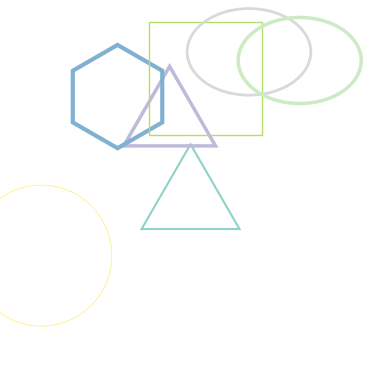[{"shape": "triangle", "thickness": 1.5, "radius": 0.73, "center": [0.495, 0.479]}, {"shape": "triangle", "thickness": 2.5, "radius": 0.69, "center": [0.44, 0.69]}, {"shape": "hexagon", "thickness": 3, "radius": 0.67, "center": [0.305, 0.749]}, {"shape": "square", "thickness": 1, "radius": 0.74, "center": [0.534, 0.796]}, {"shape": "oval", "thickness": 2, "radius": 0.8, "center": [0.647, 0.865]}, {"shape": "oval", "thickness": 2.5, "radius": 0.8, "center": [0.778, 0.843]}, {"shape": "circle", "thickness": 0.5, "radius": 0.92, "center": [0.107, 0.336]}]